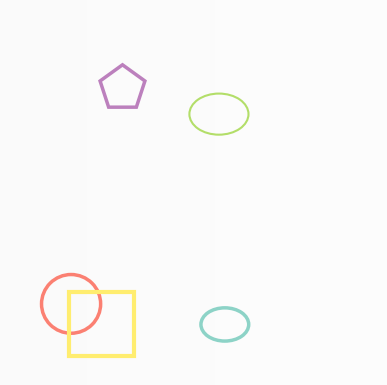[{"shape": "oval", "thickness": 2.5, "radius": 0.31, "center": [0.58, 0.157]}, {"shape": "circle", "thickness": 2.5, "radius": 0.38, "center": [0.183, 0.211]}, {"shape": "oval", "thickness": 1.5, "radius": 0.38, "center": [0.565, 0.704]}, {"shape": "pentagon", "thickness": 2.5, "radius": 0.3, "center": [0.316, 0.771]}, {"shape": "square", "thickness": 3, "radius": 0.42, "center": [0.263, 0.158]}]